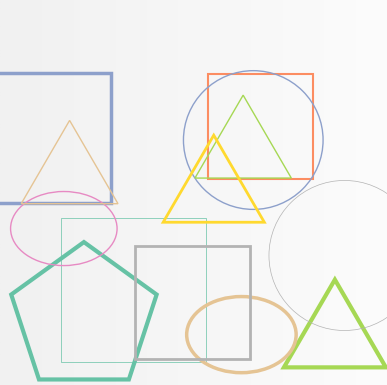[{"shape": "square", "thickness": 0.5, "radius": 0.94, "center": [0.343, 0.246]}, {"shape": "pentagon", "thickness": 3, "radius": 0.99, "center": [0.217, 0.174]}, {"shape": "square", "thickness": 1.5, "radius": 0.68, "center": [0.673, 0.671]}, {"shape": "square", "thickness": 2.5, "radius": 0.84, "center": [0.118, 0.641]}, {"shape": "circle", "thickness": 1, "radius": 0.9, "center": [0.654, 0.636]}, {"shape": "oval", "thickness": 1, "radius": 0.69, "center": [0.165, 0.406]}, {"shape": "triangle", "thickness": 1, "radius": 0.72, "center": [0.627, 0.609]}, {"shape": "triangle", "thickness": 3, "radius": 0.76, "center": [0.864, 0.122]}, {"shape": "triangle", "thickness": 2, "radius": 0.75, "center": [0.552, 0.498]}, {"shape": "oval", "thickness": 2.5, "radius": 0.71, "center": [0.623, 0.131]}, {"shape": "triangle", "thickness": 1, "radius": 0.72, "center": [0.18, 0.543]}, {"shape": "square", "thickness": 2, "radius": 0.74, "center": [0.497, 0.214]}, {"shape": "circle", "thickness": 0.5, "radius": 0.97, "center": [0.889, 0.336]}]